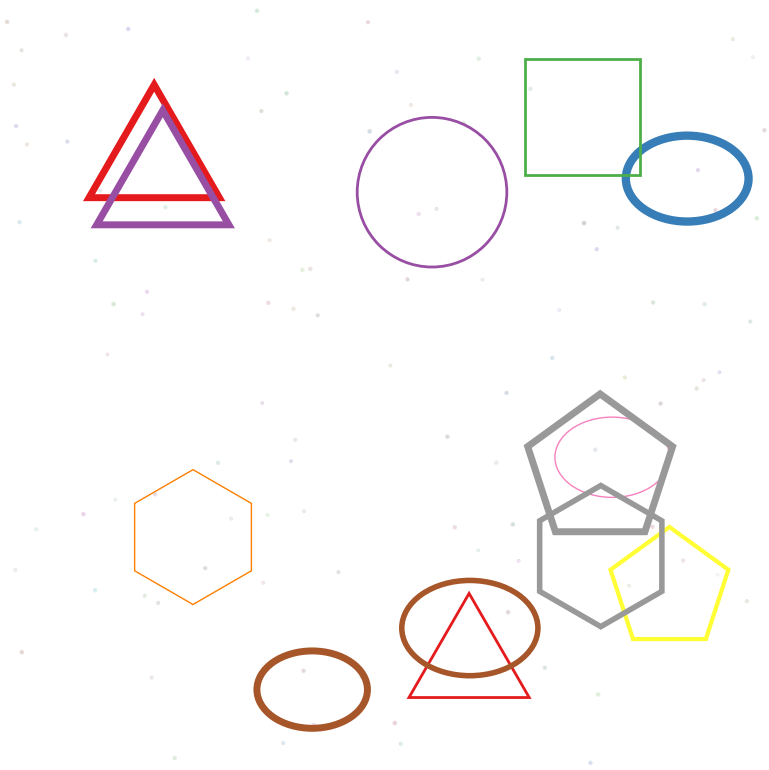[{"shape": "triangle", "thickness": 2.5, "radius": 0.49, "center": [0.2, 0.792]}, {"shape": "triangle", "thickness": 1, "radius": 0.45, "center": [0.609, 0.139]}, {"shape": "oval", "thickness": 3, "radius": 0.4, "center": [0.892, 0.768]}, {"shape": "square", "thickness": 1, "radius": 0.37, "center": [0.756, 0.848]}, {"shape": "triangle", "thickness": 2.5, "radius": 0.5, "center": [0.211, 0.758]}, {"shape": "circle", "thickness": 1, "radius": 0.49, "center": [0.561, 0.75]}, {"shape": "hexagon", "thickness": 0.5, "radius": 0.44, "center": [0.251, 0.302]}, {"shape": "pentagon", "thickness": 1.5, "radius": 0.4, "center": [0.869, 0.235]}, {"shape": "oval", "thickness": 2, "radius": 0.44, "center": [0.61, 0.184]}, {"shape": "oval", "thickness": 2.5, "radius": 0.36, "center": [0.405, 0.104]}, {"shape": "oval", "thickness": 0.5, "radius": 0.37, "center": [0.795, 0.406]}, {"shape": "hexagon", "thickness": 2, "radius": 0.46, "center": [0.78, 0.278]}, {"shape": "pentagon", "thickness": 2.5, "radius": 0.49, "center": [0.779, 0.389]}]